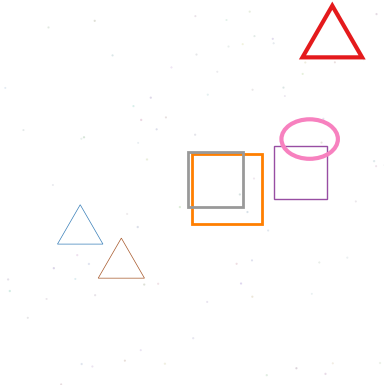[{"shape": "triangle", "thickness": 3, "radius": 0.45, "center": [0.863, 0.896]}, {"shape": "triangle", "thickness": 0.5, "radius": 0.34, "center": [0.208, 0.4]}, {"shape": "square", "thickness": 1, "radius": 0.35, "center": [0.781, 0.553]}, {"shape": "square", "thickness": 2, "radius": 0.45, "center": [0.589, 0.509]}, {"shape": "triangle", "thickness": 0.5, "radius": 0.35, "center": [0.315, 0.312]}, {"shape": "oval", "thickness": 3, "radius": 0.37, "center": [0.804, 0.639]}, {"shape": "square", "thickness": 2, "radius": 0.36, "center": [0.559, 0.535]}]